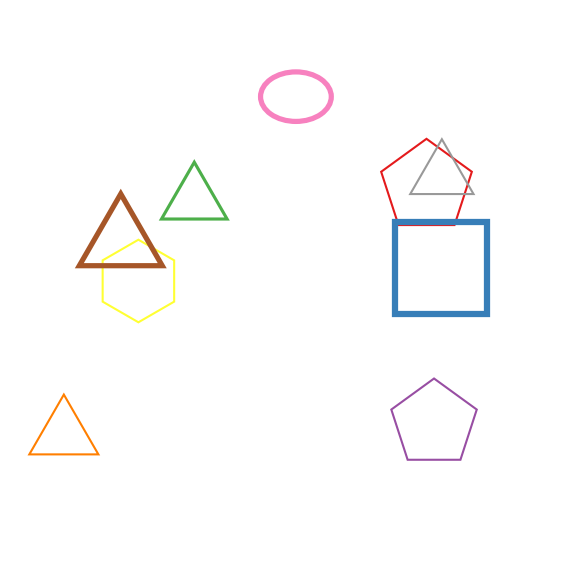[{"shape": "pentagon", "thickness": 1, "radius": 0.41, "center": [0.739, 0.676]}, {"shape": "square", "thickness": 3, "radius": 0.4, "center": [0.764, 0.535]}, {"shape": "triangle", "thickness": 1.5, "radius": 0.33, "center": [0.336, 0.653]}, {"shape": "pentagon", "thickness": 1, "radius": 0.39, "center": [0.752, 0.266]}, {"shape": "triangle", "thickness": 1, "radius": 0.35, "center": [0.111, 0.247]}, {"shape": "hexagon", "thickness": 1, "radius": 0.36, "center": [0.24, 0.513]}, {"shape": "triangle", "thickness": 2.5, "radius": 0.41, "center": [0.209, 0.58]}, {"shape": "oval", "thickness": 2.5, "radius": 0.31, "center": [0.512, 0.832]}, {"shape": "triangle", "thickness": 1, "radius": 0.32, "center": [0.765, 0.695]}]